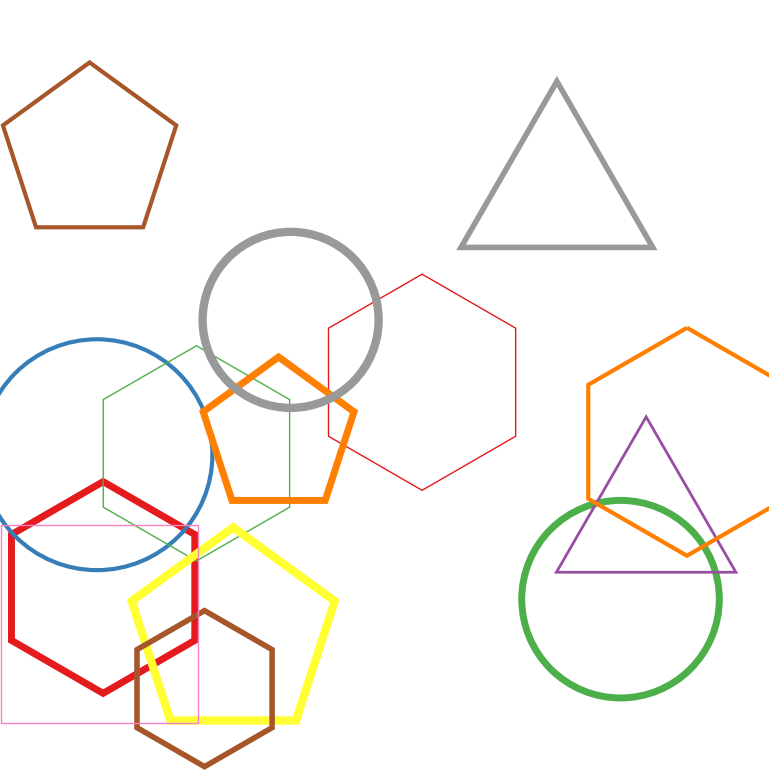[{"shape": "hexagon", "thickness": 2.5, "radius": 0.69, "center": [0.134, 0.237]}, {"shape": "hexagon", "thickness": 0.5, "radius": 0.7, "center": [0.548, 0.504]}, {"shape": "circle", "thickness": 1.5, "radius": 0.75, "center": [0.126, 0.409]}, {"shape": "circle", "thickness": 2.5, "radius": 0.64, "center": [0.806, 0.222]}, {"shape": "hexagon", "thickness": 0.5, "radius": 0.7, "center": [0.255, 0.411]}, {"shape": "triangle", "thickness": 1, "radius": 0.67, "center": [0.839, 0.324]}, {"shape": "hexagon", "thickness": 1.5, "radius": 0.74, "center": [0.892, 0.426]}, {"shape": "pentagon", "thickness": 2.5, "radius": 0.51, "center": [0.362, 0.433]}, {"shape": "pentagon", "thickness": 3, "radius": 0.69, "center": [0.303, 0.176]}, {"shape": "hexagon", "thickness": 2, "radius": 0.51, "center": [0.266, 0.106]}, {"shape": "pentagon", "thickness": 1.5, "radius": 0.59, "center": [0.116, 0.801]}, {"shape": "square", "thickness": 0.5, "radius": 0.64, "center": [0.129, 0.19]}, {"shape": "triangle", "thickness": 2, "radius": 0.72, "center": [0.723, 0.751]}, {"shape": "circle", "thickness": 3, "radius": 0.57, "center": [0.377, 0.585]}]